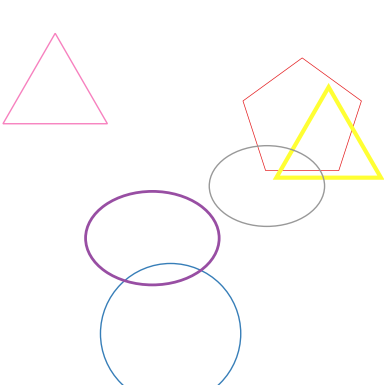[{"shape": "pentagon", "thickness": 0.5, "radius": 0.81, "center": [0.785, 0.688]}, {"shape": "circle", "thickness": 1, "radius": 0.91, "center": [0.443, 0.133]}, {"shape": "oval", "thickness": 2, "radius": 0.87, "center": [0.396, 0.381]}, {"shape": "triangle", "thickness": 3, "radius": 0.78, "center": [0.854, 0.617]}, {"shape": "triangle", "thickness": 1, "radius": 0.78, "center": [0.143, 0.757]}, {"shape": "oval", "thickness": 1, "radius": 0.75, "center": [0.693, 0.517]}]